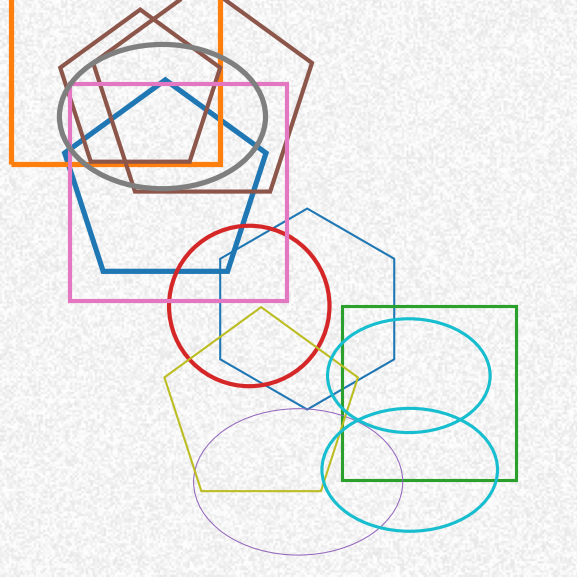[{"shape": "hexagon", "thickness": 1, "radius": 0.87, "center": [0.532, 0.464]}, {"shape": "pentagon", "thickness": 2.5, "radius": 0.92, "center": [0.286, 0.678]}, {"shape": "square", "thickness": 2.5, "radius": 0.9, "center": [0.201, 0.896]}, {"shape": "square", "thickness": 1.5, "radius": 0.75, "center": [0.743, 0.319]}, {"shape": "circle", "thickness": 2, "radius": 0.69, "center": [0.432, 0.469]}, {"shape": "oval", "thickness": 0.5, "radius": 0.91, "center": [0.516, 0.165]}, {"shape": "pentagon", "thickness": 2, "radius": 1.0, "center": [0.351, 0.829]}, {"shape": "pentagon", "thickness": 2, "radius": 0.73, "center": [0.243, 0.837]}, {"shape": "square", "thickness": 2, "radius": 0.94, "center": [0.31, 0.666]}, {"shape": "oval", "thickness": 2.5, "radius": 0.89, "center": [0.281, 0.797]}, {"shape": "pentagon", "thickness": 1, "radius": 0.88, "center": [0.452, 0.291]}, {"shape": "oval", "thickness": 1.5, "radius": 0.7, "center": [0.708, 0.349]}, {"shape": "oval", "thickness": 1.5, "radius": 0.76, "center": [0.709, 0.186]}]